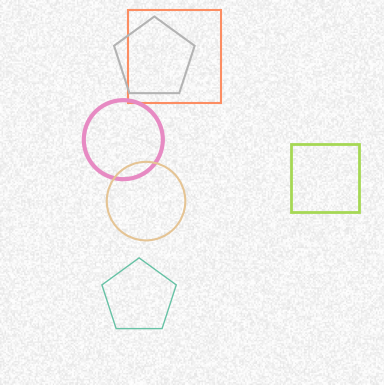[{"shape": "pentagon", "thickness": 1, "radius": 0.51, "center": [0.361, 0.229]}, {"shape": "square", "thickness": 1.5, "radius": 0.6, "center": [0.454, 0.853]}, {"shape": "circle", "thickness": 3, "radius": 0.51, "center": [0.32, 0.637]}, {"shape": "square", "thickness": 2, "radius": 0.44, "center": [0.844, 0.538]}, {"shape": "circle", "thickness": 1.5, "radius": 0.51, "center": [0.379, 0.478]}, {"shape": "pentagon", "thickness": 1.5, "radius": 0.55, "center": [0.401, 0.847]}]